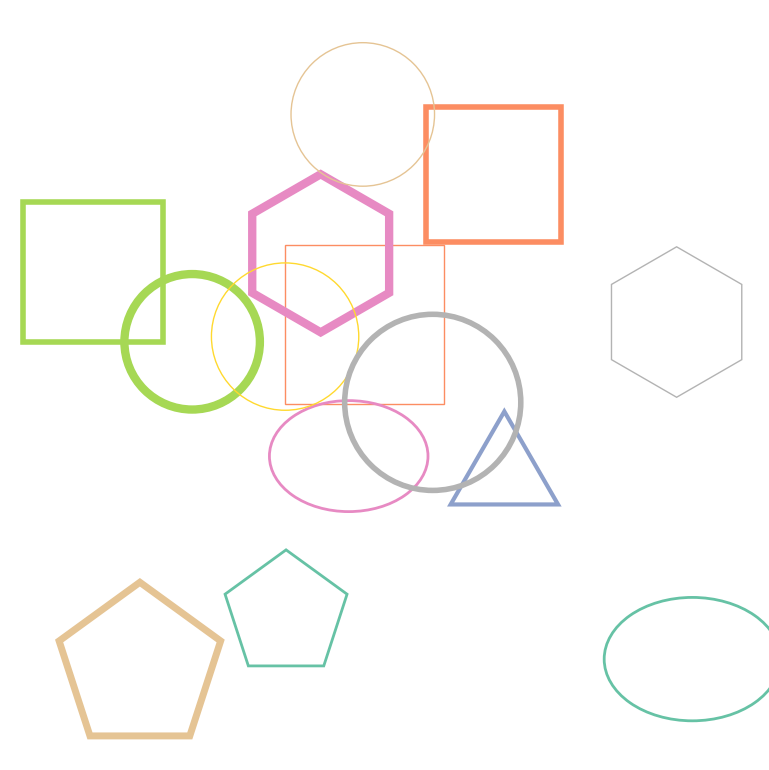[{"shape": "pentagon", "thickness": 1, "radius": 0.42, "center": [0.372, 0.203]}, {"shape": "oval", "thickness": 1, "radius": 0.57, "center": [0.899, 0.144]}, {"shape": "square", "thickness": 0.5, "radius": 0.52, "center": [0.474, 0.579]}, {"shape": "square", "thickness": 2, "radius": 0.44, "center": [0.641, 0.773]}, {"shape": "triangle", "thickness": 1.5, "radius": 0.4, "center": [0.655, 0.385]}, {"shape": "hexagon", "thickness": 3, "radius": 0.51, "center": [0.416, 0.671]}, {"shape": "oval", "thickness": 1, "radius": 0.51, "center": [0.453, 0.408]}, {"shape": "circle", "thickness": 3, "radius": 0.44, "center": [0.25, 0.556]}, {"shape": "square", "thickness": 2, "radius": 0.45, "center": [0.12, 0.647]}, {"shape": "circle", "thickness": 0.5, "radius": 0.48, "center": [0.37, 0.563]}, {"shape": "circle", "thickness": 0.5, "radius": 0.47, "center": [0.471, 0.851]}, {"shape": "pentagon", "thickness": 2.5, "radius": 0.55, "center": [0.182, 0.133]}, {"shape": "circle", "thickness": 2, "radius": 0.57, "center": [0.562, 0.477]}, {"shape": "hexagon", "thickness": 0.5, "radius": 0.49, "center": [0.879, 0.582]}]